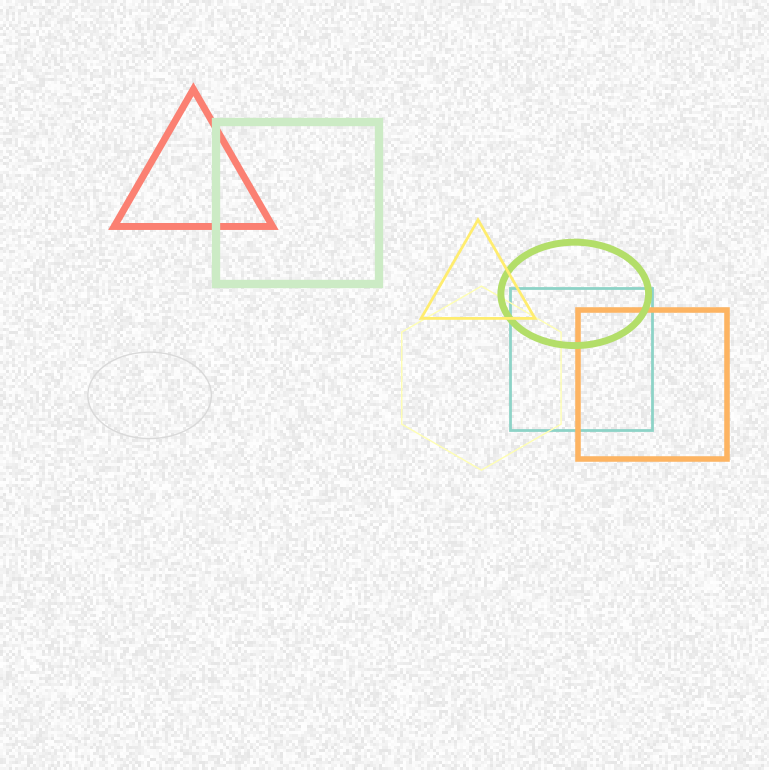[{"shape": "square", "thickness": 1, "radius": 0.46, "center": [0.755, 0.534]}, {"shape": "hexagon", "thickness": 0.5, "radius": 0.6, "center": [0.625, 0.509]}, {"shape": "triangle", "thickness": 2.5, "radius": 0.59, "center": [0.251, 0.765]}, {"shape": "square", "thickness": 2, "radius": 0.48, "center": [0.848, 0.501]}, {"shape": "oval", "thickness": 2.5, "radius": 0.48, "center": [0.746, 0.618]}, {"shape": "oval", "thickness": 0.5, "radius": 0.4, "center": [0.194, 0.487]}, {"shape": "square", "thickness": 3, "radius": 0.53, "center": [0.386, 0.736]}, {"shape": "triangle", "thickness": 1, "radius": 0.43, "center": [0.621, 0.629]}]